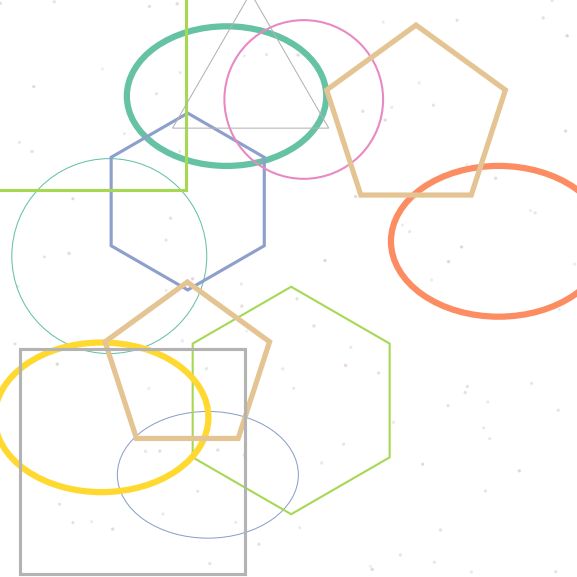[{"shape": "circle", "thickness": 0.5, "radius": 0.84, "center": [0.189, 0.556]}, {"shape": "oval", "thickness": 3, "radius": 0.86, "center": [0.392, 0.833]}, {"shape": "oval", "thickness": 3, "radius": 0.93, "center": [0.863, 0.581]}, {"shape": "oval", "thickness": 0.5, "radius": 0.78, "center": [0.36, 0.177]}, {"shape": "hexagon", "thickness": 1.5, "radius": 0.77, "center": [0.325, 0.65]}, {"shape": "circle", "thickness": 1, "radius": 0.69, "center": [0.526, 0.827]}, {"shape": "square", "thickness": 1.5, "radius": 0.99, "center": [0.125, 0.868]}, {"shape": "hexagon", "thickness": 1, "radius": 0.98, "center": [0.504, 0.306]}, {"shape": "oval", "thickness": 3, "radius": 0.93, "center": [0.176, 0.276]}, {"shape": "pentagon", "thickness": 2.5, "radius": 0.81, "center": [0.72, 0.793]}, {"shape": "pentagon", "thickness": 2.5, "radius": 0.75, "center": [0.324, 0.361]}, {"shape": "triangle", "thickness": 0.5, "radius": 0.78, "center": [0.434, 0.855]}, {"shape": "square", "thickness": 1.5, "radius": 0.97, "center": [0.23, 0.2]}]